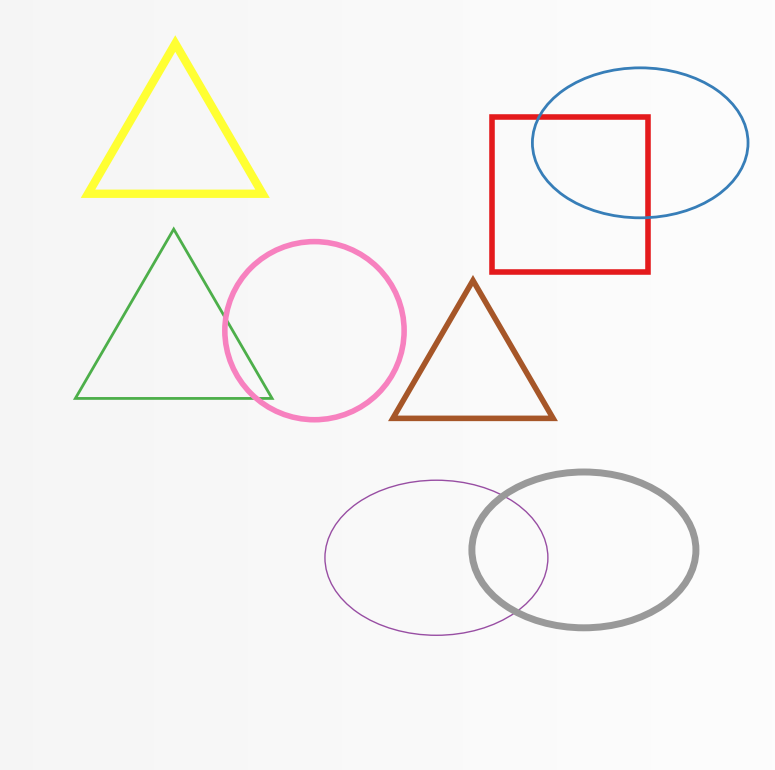[{"shape": "square", "thickness": 2, "radius": 0.5, "center": [0.735, 0.747]}, {"shape": "oval", "thickness": 1, "radius": 0.7, "center": [0.826, 0.815]}, {"shape": "triangle", "thickness": 1, "radius": 0.73, "center": [0.224, 0.556]}, {"shape": "oval", "thickness": 0.5, "radius": 0.72, "center": [0.563, 0.276]}, {"shape": "triangle", "thickness": 3, "radius": 0.65, "center": [0.226, 0.813]}, {"shape": "triangle", "thickness": 2, "radius": 0.6, "center": [0.61, 0.516]}, {"shape": "circle", "thickness": 2, "radius": 0.58, "center": [0.406, 0.571]}, {"shape": "oval", "thickness": 2.5, "radius": 0.72, "center": [0.753, 0.286]}]